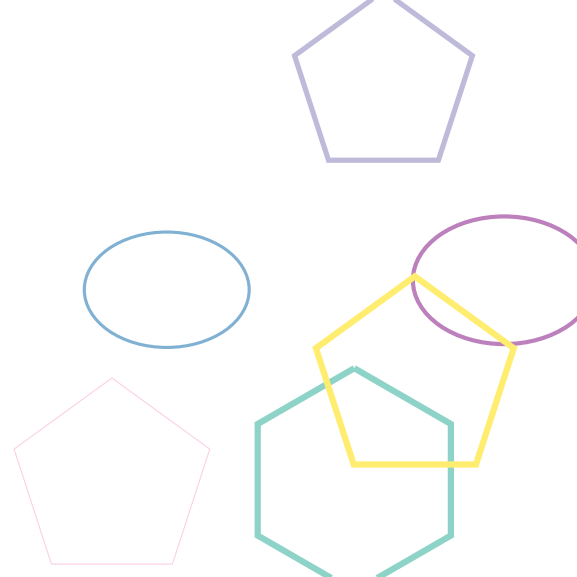[{"shape": "hexagon", "thickness": 3, "radius": 0.97, "center": [0.613, 0.168]}, {"shape": "pentagon", "thickness": 2.5, "radius": 0.81, "center": [0.664, 0.853]}, {"shape": "oval", "thickness": 1.5, "radius": 0.71, "center": [0.289, 0.497]}, {"shape": "pentagon", "thickness": 0.5, "radius": 0.89, "center": [0.194, 0.166]}, {"shape": "oval", "thickness": 2, "radius": 0.79, "center": [0.873, 0.514]}, {"shape": "pentagon", "thickness": 3, "radius": 0.9, "center": [0.718, 0.341]}]